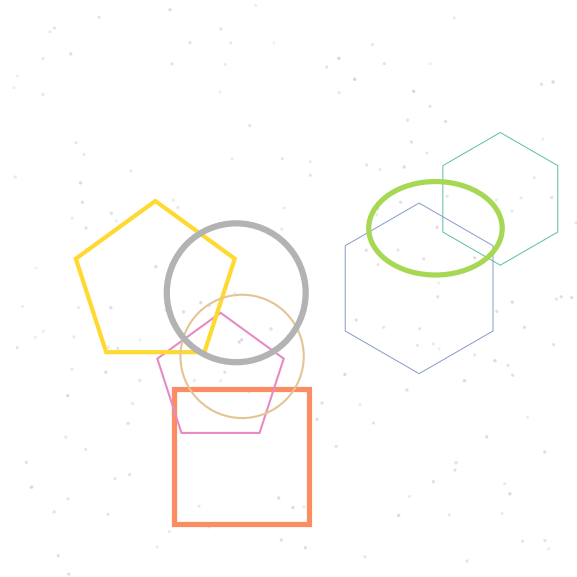[{"shape": "hexagon", "thickness": 0.5, "radius": 0.57, "center": [0.866, 0.655]}, {"shape": "square", "thickness": 2.5, "radius": 0.58, "center": [0.418, 0.209]}, {"shape": "hexagon", "thickness": 0.5, "radius": 0.74, "center": [0.726, 0.5]}, {"shape": "pentagon", "thickness": 1, "radius": 0.58, "center": [0.382, 0.343]}, {"shape": "oval", "thickness": 2.5, "radius": 0.58, "center": [0.754, 0.604]}, {"shape": "pentagon", "thickness": 2, "radius": 0.72, "center": [0.269, 0.506]}, {"shape": "circle", "thickness": 1, "radius": 0.53, "center": [0.419, 0.382]}, {"shape": "circle", "thickness": 3, "radius": 0.6, "center": [0.409, 0.492]}]